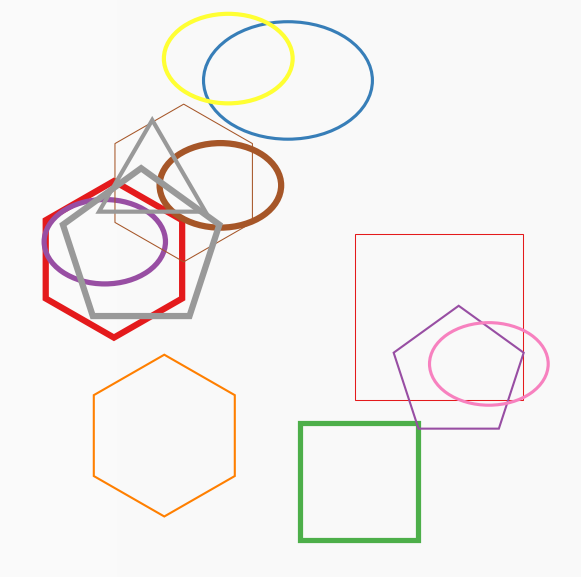[{"shape": "hexagon", "thickness": 3, "radius": 0.68, "center": [0.196, 0.55]}, {"shape": "square", "thickness": 0.5, "radius": 0.72, "center": [0.755, 0.451]}, {"shape": "oval", "thickness": 1.5, "radius": 0.73, "center": [0.495, 0.86]}, {"shape": "square", "thickness": 2.5, "radius": 0.51, "center": [0.618, 0.165]}, {"shape": "oval", "thickness": 2.5, "radius": 0.52, "center": [0.18, 0.581]}, {"shape": "pentagon", "thickness": 1, "radius": 0.59, "center": [0.789, 0.352]}, {"shape": "hexagon", "thickness": 1, "radius": 0.7, "center": [0.283, 0.245]}, {"shape": "oval", "thickness": 2, "radius": 0.55, "center": [0.393, 0.898]}, {"shape": "hexagon", "thickness": 0.5, "radius": 0.68, "center": [0.316, 0.682]}, {"shape": "oval", "thickness": 3, "radius": 0.52, "center": [0.379, 0.678]}, {"shape": "oval", "thickness": 1.5, "radius": 0.51, "center": [0.841, 0.369]}, {"shape": "pentagon", "thickness": 3, "radius": 0.71, "center": [0.243, 0.566]}, {"shape": "triangle", "thickness": 2, "radius": 0.53, "center": [0.262, 0.685]}]